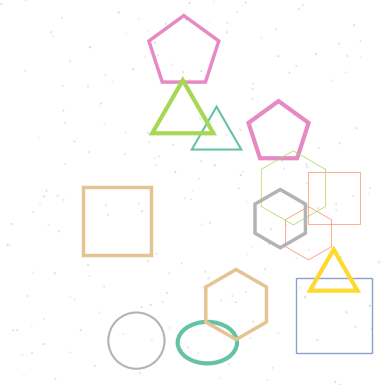[{"shape": "oval", "thickness": 3, "radius": 0.39, "center": [0.539, 0.11]}, {"shape": "triangle", "thickness": 1.5, "radius": 0.37, "center": [0.562, 0.649]}, {"shape": "square", "thickness": 0.5, "radius": 0.34, "center": [0.868, 0.485]}, {"shape": "hexagon", "thickness": 0.5, "radius": 0.35, "center": [0.801, 0.394]}, {"shape": "square", "thickness": 1, "radius": 0.49, "center": [0.867, 0.181]}, {"shape": "pentagon", "thickness": 3, "radius": 0.41, "center": [0.724, 0.655]}, {"shape": "pentagon", "thickness": 2.5, "radius": 0.48, "center": [0.477, 0.864]}, {"shape": "hexagon", "thickness": 0.5, "radius": 0.48, "center": [0.762, 0.512]}, {"shape": "triangle", "thickness": 3, "radius": 0.46, "center": [0.475, 0.7]}, {"shape": "triangle", "thickness": 3, "radius": 0.36, "center": [0.867, 0.281]}, {"shape": "square", "thickness": 2.5, "radius": 0.44, "center": [0.304, 0.425]}, {"shape": "hexagon", "thickness": 2.5, "radius": 0.45, "center": [0.613, 0.209]}, {"shape": "circle", "thickness": 1.5, "radius": 0.37, "center": [0.354, 0.115]}, {"shape": "hexagon", "thickness": 2.5, "radius": 0.38, "center": [0.728, 0.432]}]